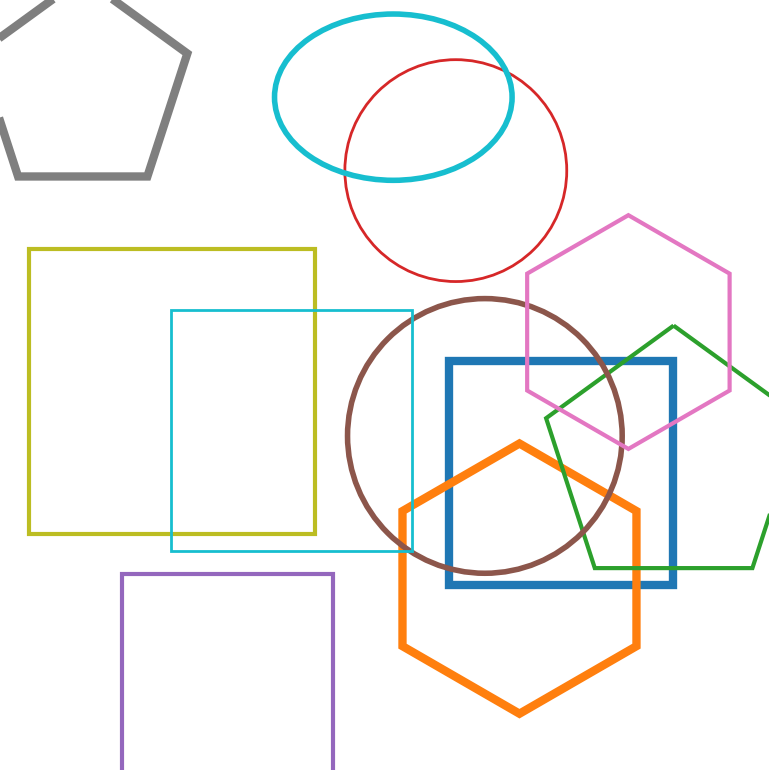[{"shape": "square", "thickness": 3, "radius": 0.73, "center": [0.729, 0.386]}, {"shape": "hexagon", "thickness": 3, "radius": 0.88, "center": [0.675, 0.249]}, {"shape": "pentagon", "thickness": 1.5, "radius": 0.87, "center": [0.875, 0.403]}, {"shape": "circle", "thickness": 1, "radius": 0.72, "center": [0.592, 0.778]}, {"shape": "square", "thickness": 1.5, "radius": 0.68, "center": [0.295, 0.118]}, {"shape": "circle", "thickness": 2, "radius": 0.89, "center": [0.63, 0.434]}, {"shape": "hexagon", "thickness": 1.5, "radius": 0.76, "center": [0.816, 0.569]}, {"shape": "pentagon", "thickness": 3, "radius": 0.71, "center": [0.107, 0.886]}, {"shape": "square", "thickness": 1.5, "radius": 0.93, "center": [0.223, 0.492]}, {"shape": "square", "thickness": 1, "radius": 0.78, "center": [0.379, 0.441]}, {"shape": "oval", "thickness": 2, "radius": 0.77, "center": [0.511, 0.874]}]